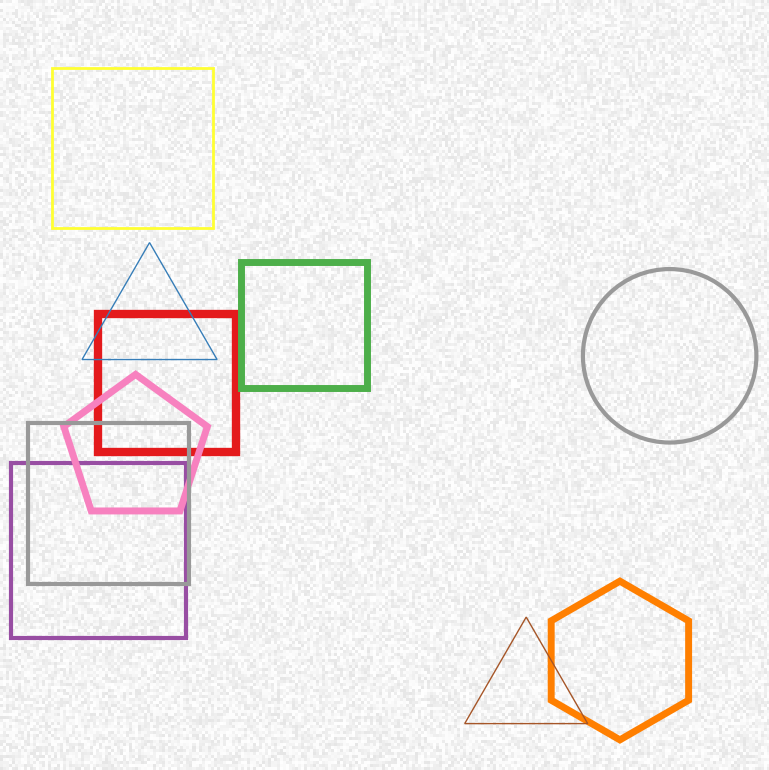[{"shape": "square", "thickness": 3, "radius": 0.45, "center": [0.217, 0.502]}, {"shape": "triangle", "thickness": 0.5, "radius": 0.51, "center": [0.194, 0.584]}, {"shape": "square", "thickness": 2.5, "radius": 0.41, "center": [0.394, 0.578]}, {"shape": "square", "thickness": 1.5, "radius": 0.57, "center": [0.128, 0.285]}, {"shape": "hexagon", "thickness": 2.5, "radius": 0.52, "center": [0.805, 0.142]}, {"shape": "square", "thickness": 1, "radius": 0.52, "center": [0.172, 0.808]}, {"shape": "triangle", "thickness": 0.5, "radius": 0.46, "center": [0.683, 0.106]}, {"shape": "pentagon", "thickness": 2.5, "radius": 0.49, "center": [0.176, 0.416]}, {"shape": "square", "thickness": 1.5, "radius": 0.52, "center": [0.141, 0.346]}, {"shape": "circle", "thickness": 1.5, "radius": 0.56, "center": [0.87, 0.538]}]